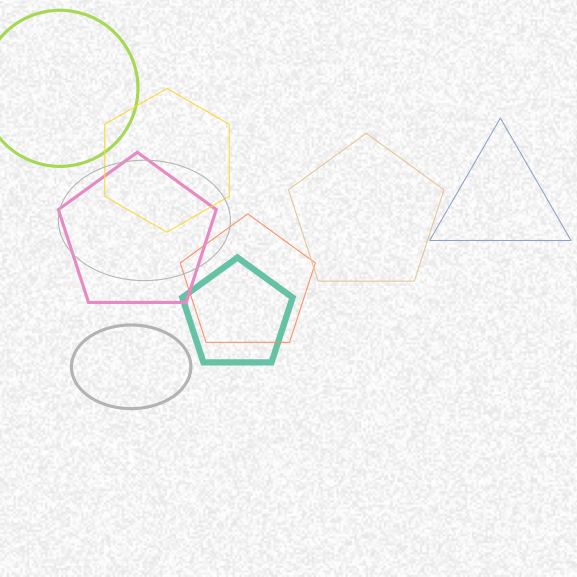[{"shape": "pentagon", "thickness": 3, "radius": 0.5, "center": [0.411, 0.453]}, {"shape": "pentagon", "thickness": 0.5, "radius": 0.61, "center": [0.429, 0.506]}, {"shape": "triangle", "thickness": 0.5, "radius": 0.71, "center": [0.866, 0.653]}, {"shape": "pentagon", "thickness": 1.5, "radius": 0.72, "center": [0.238, 0.592]}, {"shape": "circle", "thickness": 1.5, "radius": 0.68, "center": [0.104, 0.846]}, {"shape": "hexagon", "thickness": 0.5, "radius": 0.62, "center": [0.289, 0.722]}, {"shape": "pentagon", "thickness": 0.5, "radius": 0.71, "center": [0.634, 0.627]}, {"shape": "oval", "thickness": 1.5, "radius": 0.52, "center": [0.227, 0.364]}, {"shape": "oval", "thickness": 0.5, "radius": 0.74, "center": [0.25, 0.617]}]